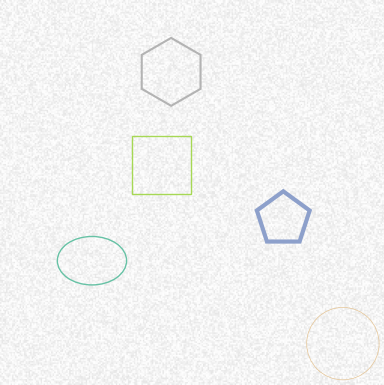[{"shape": "oval", "thickness": 1, "radius": 0.45, "center": [0.239, 0.323]}, {"shape": "pentagon", "thickness": 3, "radius": 0.36, "center": [0.736, 0.431]}, {"shape": "square", "thickness": 1, "radius": 0.38, "center": [0.42, 0.571]}, {"shape": "circle", "thickness": 0.5, "radius": 0.47, "center": [0.891, 0.107]}, {"shape": "hexagon", "thickness": 1.5, "radius": 0.44, "center": [0.445, 0.813]}]